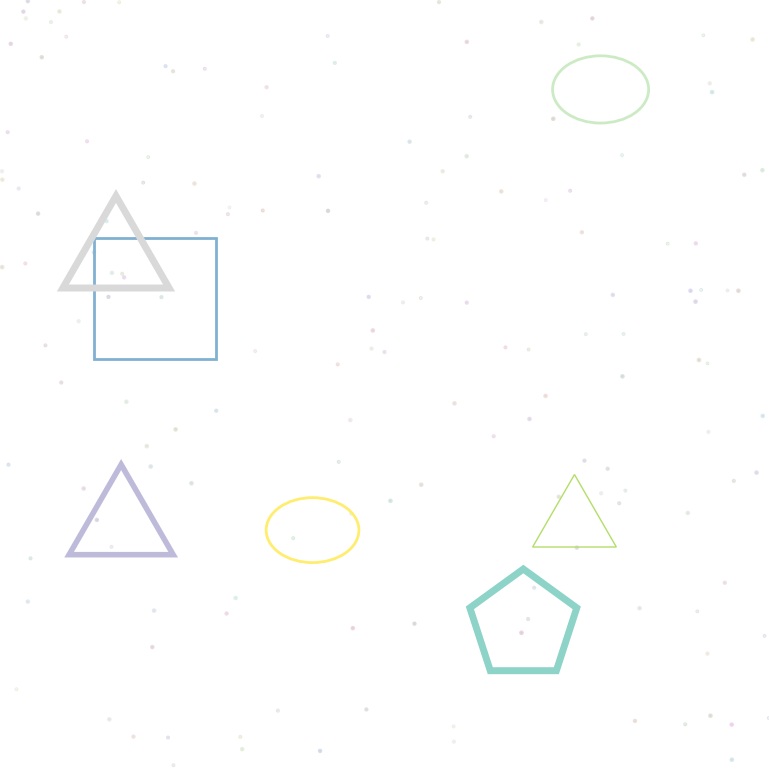[{"shape": "pentagon", "thickness": 2.5, "radius": 0.36, "center": [0.68, 0.188]}, {"shape": "triangle", "thickness": 2, "radius": 0.39, "center": [0.157, 0.319]}, {"shape": "square", "thickness": 1, "radius": 0.4, "center": [0.201, 0.612]}, {"shape": "triangle", "thickness": 0.5, "radius": 0.31, "center": [0.746, 0.321]}, {"shape": "triangle", "thickness": 2.5, "radius": 0.4, "center": [0.151, 0.666]}, {"shape": "oval", "thickness": 1, "radius": 0.31, "center": [0.78, 0.884]}, {"shape": "oval", "thickness": 1, "radius": 0.3, "center": [0.406, 0.312]}]